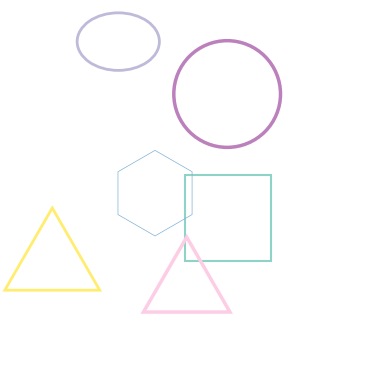[{"shape": "square", "thickness": 1.5, "radius": 0.56, "center": [0.592, 0.433]}, {"shape": "oval", "thickness": 2, "radius": 0.53, "center": [0.307, 0.892]}, {"shape": "hexagon", "thickness": 0.5, "radius": 0.56, "center": [0.403, 0.498]}, {"shape": "triangle", "thickness": 2.5, "radius": 0.65, "center": [0.485, 0.254]}, {"shape": "circle", "thickness": 2.5, "radius": 0.69, "center": [0.59, 0.756]}, {"shape": "triangle", "thickness": 2, "radius": 0.71, "center": [0.136, 0.317]}]